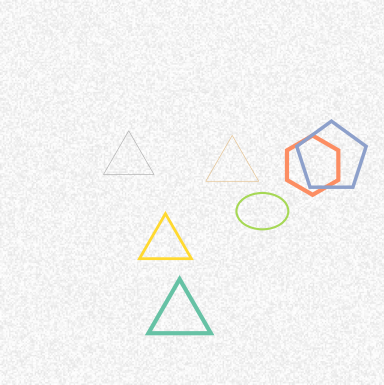[{"shape": "triangle", "thickness": 3, "radius": 0.47, "center": [0.467, 0.181]}, {"shape": "hexagon", "thickness": 3, "radius": 0.39, "center": [0.812, 0.571]}, {"shape": "pentagon", "thickness": 2.5, "radius": 0.47, "center": [0.861, 0.59]}, {"shape": "oval", "thickness": 1.5, "radius": 0.34, "center": [0.682, 0.452]}, {"shape": "triangle", "thickness": 2, "radius": 0.39, "center": [0.43, 0.367]}, {"shape": "triangle", "thickness": 0.5, "radius": 0.4, "center": [0.603, 0.569]}, {"shape": "triangle", "thickness": 0.5, "radius": 0.38, "center": [0.334, 0.585]}]